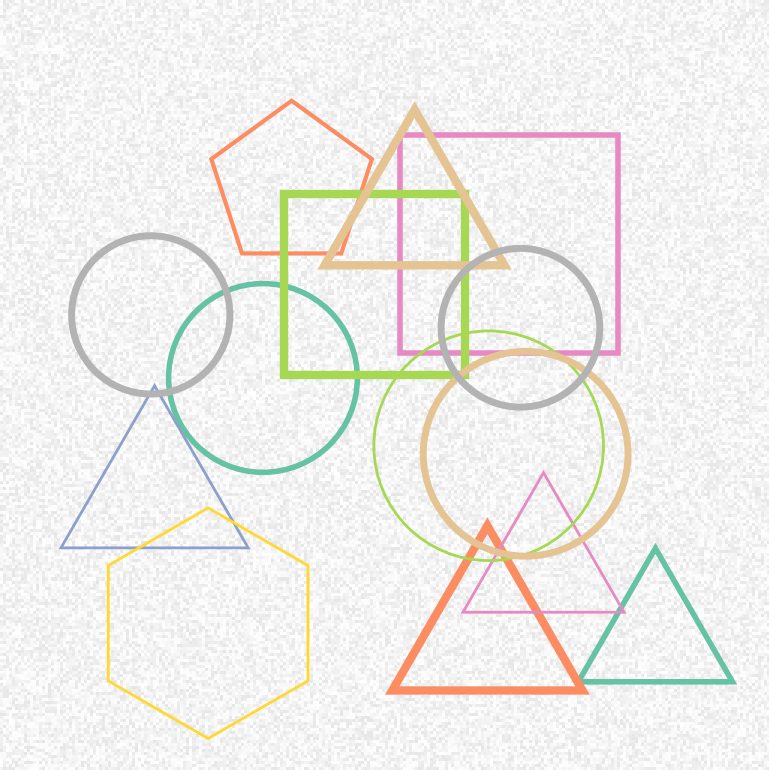[{"shape": "circle", "thickness": 2, "radius": 0.61, "center": [0.342, 0.509]}, {"shape": "triangle", "thickness": 2, "radius": 0.58, "center": [0.851, 0.172]}, {"shape": "pentagon", "thickness": 1.5, "radius": 0.55, "center": [0.379, 0.76]}, {"shape": "triangle", "thickness": 3, "radius": 0.71, "center": [0.633, 0.175]}, {"shape": "triangle", "thickness": 1, "radius": 0.7, "center": [0.201, 0.359]}, {"shape": "triangle", "thickness": 1, "radius": 0.6, "center": [0.706, 0.265]}, {"shape": "square", "thickness": 2, "radius": 0.71, "center": [0.662, 0.683]}, {"shape": "circle", "thickness": 1, "radius": 0.75, "center": [0.635, 0.421]}, {"shape": "square", "thickness": 3, "radius": 0.59, "center": [0.486, 0.631]}, {"shape": "hexagon", "thickness": 1, "radius": 0.75, "center": [0.27, 0.191]}, {"shape": "triangle", "thickness": 3, "radius": 0.67, "center": [0.538, 0.723]}, {"shape": "circle", "thickness": 2.5, "radius": 0.66, "center": [0.683, 0.411]}, {"shape": "circle", "thickness": 2.5, "radius": 0.51, "center": [0.196, 0.591]}, {"shape": "circle", "thickness": 2.5, "radius": 0.52, "center": [0.676, 0.574]}]